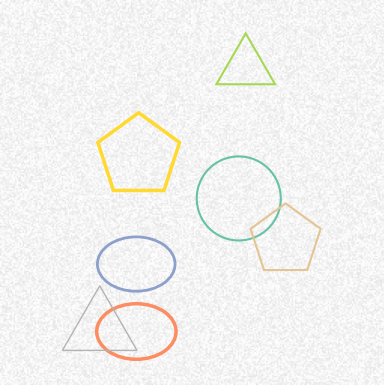[{"shape": "circle", "thickness": 1.5, "radius": 0.55, "center": [0.62, 0.485]}, {"shape": "oval", "thickness": 2.5, "radius": 0.52, "center": [0.354, 0.139]}, {"shape": "oval", "thickness": 2, "radius": 0.5, "center": [0.354, 0.314]}, {"shape": "triangle", "thickness": 1.5, "radius": 0.44, "center": [0.638, 0.825]}, {"shape": "pentagon", "thickness": 2.5, "radius": 0.56, "center": [0.36, 0.596]}, {"shape": "pentagon", "thickness": 1.5, "radius": 0.48, "center": [0.742, 0.376]}, {"shape": "triangle", "thickness": 1, "radius": 0.56, "center": [0.259, 0.146]}]